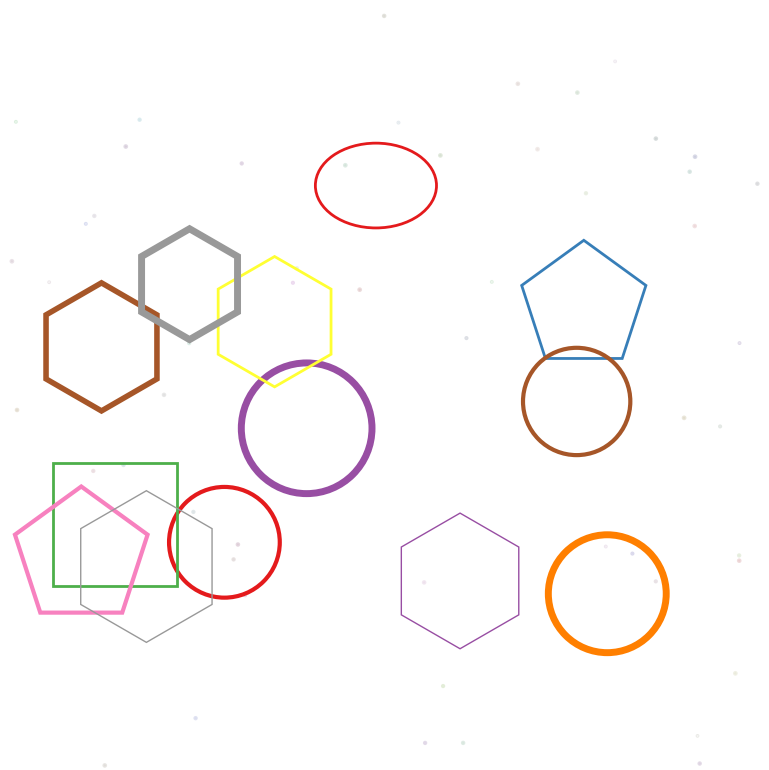[{"shape": "oval", "thickness": 1, "radius": 0.39, "center": [0.488, 0.759]}, {"shape": "circle", "thickness": 1.5, "radius": 0.36, "center": [0.291, 0.296]}, {"shape": "pentagon", "thickness": 1, "radius": 0.42, "center": [0.758, 0.603]}, {"shape": "square", "thickness": 1, "radius": 0.4, "center": [0.149, 0.319]}, {"shape": "circle", "thickness": 2.5, "radius": 0.42, "center": [0.398, 0.444]}, {"shape": "hexagon", "thickness": 0.5, "radius": 0.44, "center": [0.597, 0.246]}, {"shape": "circle", "thickness": 2.5, "radius": 0.38, "center": [0.789, 0.229]}, {"shape": "hexagon", "thickness": 1, "radius": 0.42, "center": [0.357, 0.582]}, {"shape": "hexagon", "thickness": 2, "radius": 0.42, "center": [0.132, 0.549]}, {"shape": "circle", "thickness": 1.5, "radius": 0.35, "center": [0.749, 0.479]}, {"shape": "pentagon", "thickness": 1.5, "radius": 0.45, "center": [0.106, 0.278]}, {"shape": "hexagon", "thickness": 2.5, "radius": 0.36, "center": [0.246, 0.631]}, {"shape": "hexagon", "thickness": 0.5, "radius": 0.49, "center": [0.19, 0.264]}]